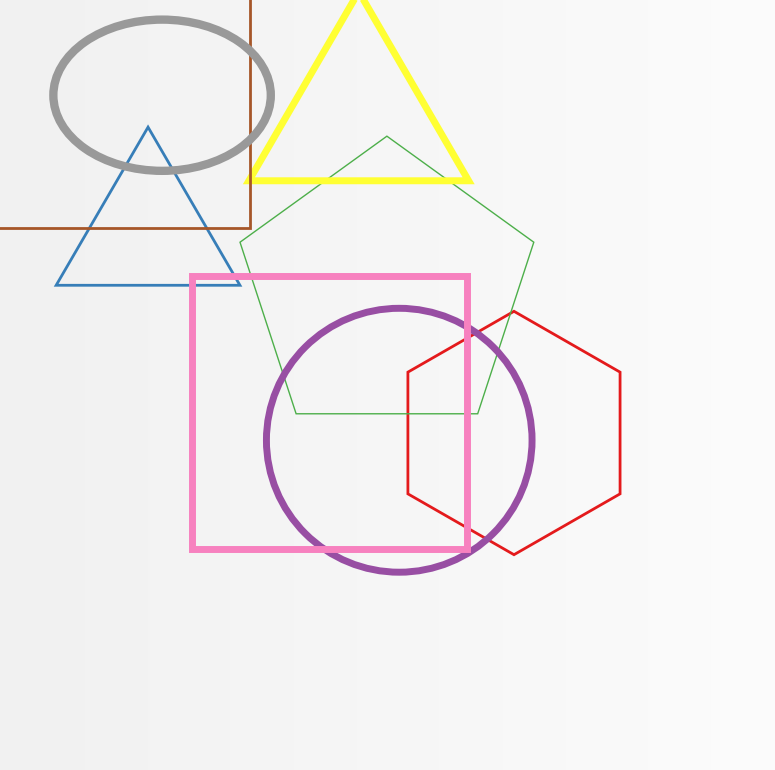[{"shape": "hexagon", "thickness": 1, "radius": 0.79, "center": [0.663, 0.438]}, {"shape": "triangle", "thickness": 1, "radius": 0.68, "center": [0.191, 0.698]}, {"shape": "pentagon", "thickness": 0.5, "radius": 1.0, "center": [0.499, 0.624]}, {"shape": "circle", "thickness": 2.5, "radius": 0.86, "center": [0.515, 0.428]}, {"shape": "triangle", "thickness": 2.5, "radius": 0.82, "center": [0.463, 0.847]}, {"shape": "square", "thickness": 1, "radius": 0.81, "center": [0.16, 0.866]}, {"shape": "square", "thickness": 2.5, "radius": 0.89, "center": [0.425, 0.464]}, {"shape": "oval", "thickness": 3, "radius": 0.7, "center": [0.209, 0.876]}]